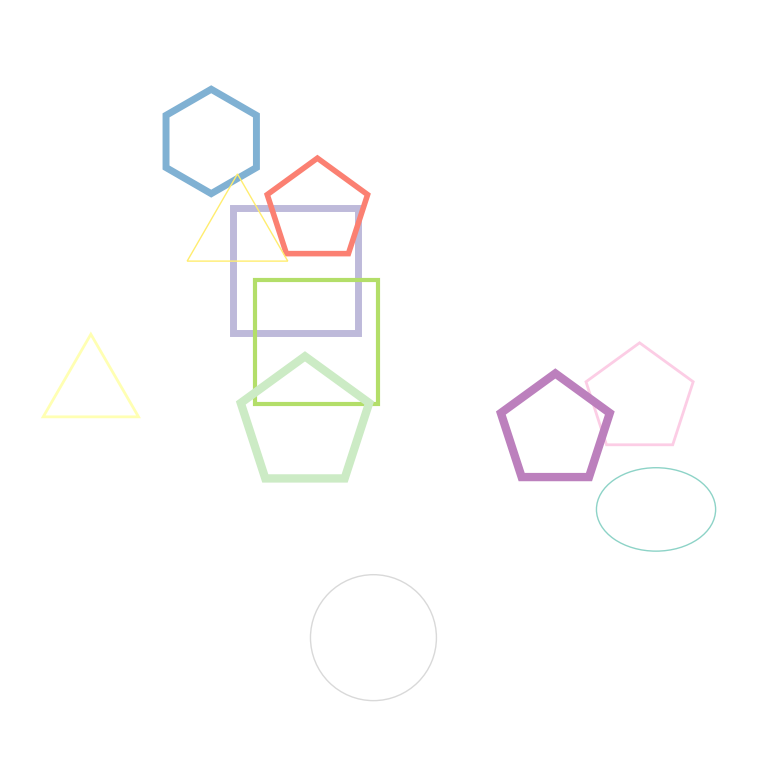[{"shape": "oval", "thickness": 0.5, "radius": 0.39, "center": [0.852, 0.338]}, {"shape": "triangle", "thickness": 1, "radius": 0.36, "center": [0.118, 0.494]}, {"shape": "square", "thickness": 2.5, "radius": 0.41, "center": [0.384, 0.649]}, {"shape": "pentagon", "thickness": 2, "radius": 0.34, "center": [0.412, 0.726]}, {"shape": "hexagon", "thickness": 2.5, "radius": 0.34, "center": [0.274, 0.816]}, {"shape": "square", "thickness": 1.5, "radius": 0.4, "center": [0.411, 0.556]}, {"shape": "pentagon", "thickness": 1, "radius": 0.37, "center": [0.831, 0.482]}, {"shape": "circle", "thickness": 0.5, "radius": 0.41, "center": [0.485, 0.172]}, {"shape": "pentagon", "thickness": 3, "radius": 0.37, "center": [0.721, 0.441]}, {"shape": "pentagon", "thickness": 3, "radius": 0.44, "center": [0.396, 0.45]}, {"shape": "triangle", "thickness": 0.5, "radius": 0.38, "center": [0.308, 0.699]}]